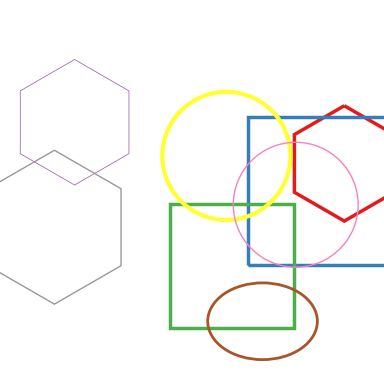[{"shape": "hexagon", "thickness": 2.5, "radius": 0.75, "center": [0.894, 0.576]}, {"shape": "square", "thickness": 2.5, "radius": 0.96, "center": [0.837, 0.504]}, {"shape": "square", "thickness": 2.5, "radius": 0.81, "center": [0.604, 0.31]}, {"shape": "hexagon", "thickness": 0.5, "radius": 0.82, "center": [0.194, 0.682]}, {"shape": "circle", "thickness": 3, "radius": 0.83, "center": [0.588, 0.595]}, {"shape": "oval", "thickness": 2, "radius": 0.71, "center": [0.682, 0.166]}, {"shape": "circle", "thickness": 1, "radius": 0.81, "center": [0.768, 0.468]}, {"shape": "hexagon", "thickness": 1, "radius": 1.0, "center": [0.141, 0.41]}]